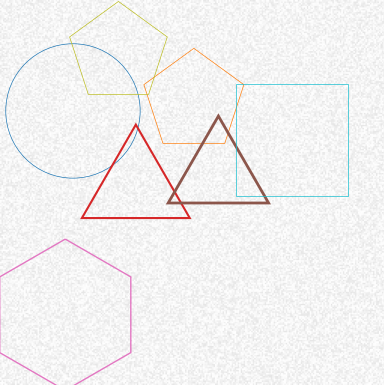[{"shape": "circle", "thickness": 0.5, "radius": 0.87, "center": [0.189, 0.712]}, {"shape": "pentagon", "thickness": 0.5, "radius": 0.68, "center": [0.504, 0.738]}, {"shape": "triangle", "thickness": 1.5, "radius": 0.81, "center": [0.353, 0.515]}, {"shape": "triangle", "thickness": 2, "radius": 0.75, "center": [0.567, 0.548]}, {"shape": "hexagon", "thickness": 1, "radius": 0.98, "center": [0.17, 0.182]}, {"shape": "pentagon", "thickness": 0.5, "radius": 0.67, "center": [0.308, 0.863]}, {"shape": "square", "thickness": 0.5, "radius": 0.73, "center": [0.758, 0.637]}]